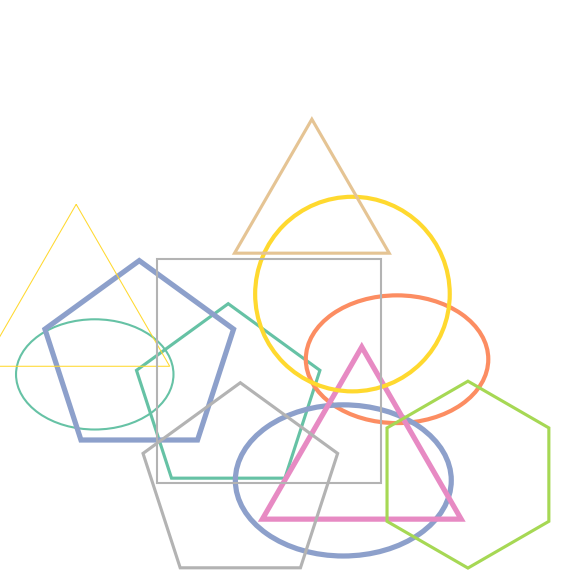[{"shape": "pentagon", "thickness": 1.5, "radius": 0.83, "center": [0.395, 0.306]}, {"shape": "oval", "thickness": 1, "radius": 0.68, "center": [0.164, 0.351]}, {"shape": "oval", "thickness": 2, "radius": 0.79, "center": [0.688, 0.377]}, {"shape": "oval", "thickness": 2.5, "radius": 0.93, "center": [0.594, 0.167]}, {"shape": "pentagon", "thickness": 2.5, "radius": 0.86, "center": [0.241, 0.376]}, {"shape": "triangle", "thickness": 2.5, "radius": 0.99, "center": [0.626, 0.2]}, {"shape": "hexagon", "thickness": 1.5, "radius": 0.81, "center": [0.81, 0.177]}, {"shape": "triangle", "thickness": 0.5, "radius": 0.94, "center": [0.132, 0.458]}, {"shape": "circle", "thickness": 2, "radius": 0.84, "center": [0.61, 0.49]}, {"shape": "triangle", "thickness": 1.5, "radius": 0.77, "center": [0.54, 0.638]}, {"shape": "square", "thickness": 1, "radius": 0.97, "center": [0.465, 0.356]}, {"shape": "pentagon", "thickness": 1.5, "radius": 0.89, "center": [0.416, 0.159]}]